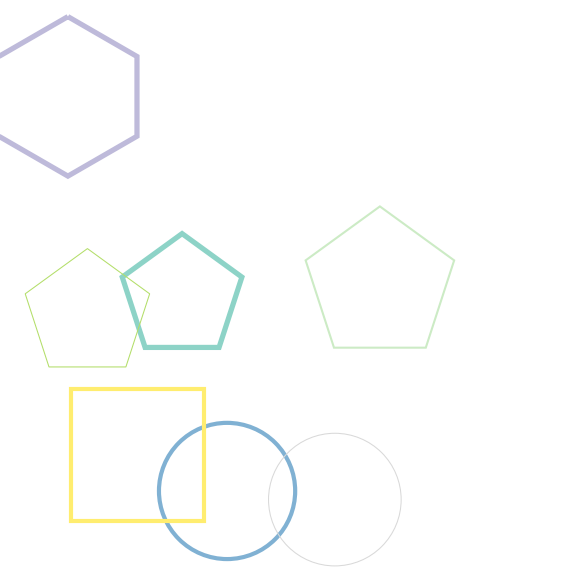[{"shape": "pentagon", "thickness": 2.5, "radius": 0.54, "center": [0.315, 0.486]}, {"shape": "hexagon", "thickness": 2.5, "radius": 0.69, "center": [0.118, 0.832]}, {"shape": "circle", "thickness": 2, "radius": 0.59, "center": [0.393, 0.149]}, {"shape": "pentagon", "thickness": 0.5, "radius": 0.57, "center": [0.151, 0.455]}, {"shape": "circle", "thickness": 0.5, "radius": 0.57, "center": [0.58, 0.134]}, {"shape": "pentagon", "thickness": 1, "radius": 0.68, "center": [0.658, 0.506]}, {"shape": "square", "thickness": 2, "radius": 0.57, "center": [0.238, 0.211]}]